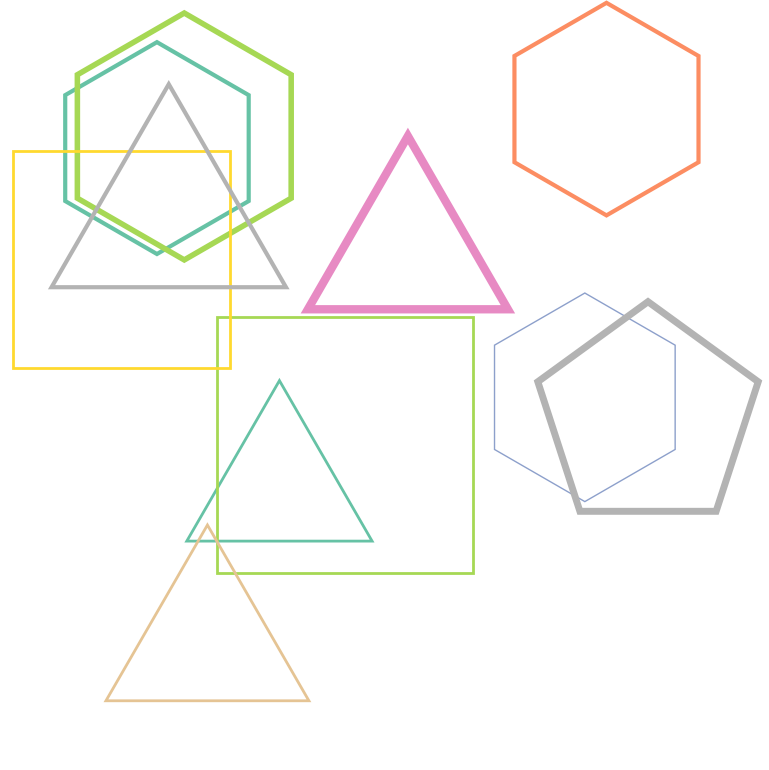[{"shape": "hexagon", "thickness": 1.5, "radius": 0.69, "center": [0.204, 0.808]}, {"shape": "triangle", "thickness": 1, "radius": 0.69, "center": [0.363, 0.367]}, {"shape": "hexagon", "thickness": 1.5, "radius": 0.69, "center": [0.788, 0.858]}, {"shape": "hexagon", "thickness": 0.5, "radius": 0.68, "center": [0.76, 0.484]}, {"shape": "triangle", "thickness": 3, "radius": 0.75, "center": [0.53, 0.673]}, {"shape": "square", "thickness": 1, "radius": 0.83, "center": [0.448, 0.422]}, {"shape": "hexagon", "thickness": 2, "radius": 0.8, "center": [0.239, 0.823]}, {"shape": "square", "thickness": 1, "radius": 0.7, "center": [0.158, 0.663]}, {"shape": "triangle", "thickness": 1, "radius": 0.76, "center": [0.269, 0.166]}, {"shape": "pentagon", "thickness": 2.5, "radius": 0.75, "center": [0.842, 0.458]}, {"shape": "triangle", "thickness": 1.5, "radius": 0.88, "center": [0.219, 0.715]}]